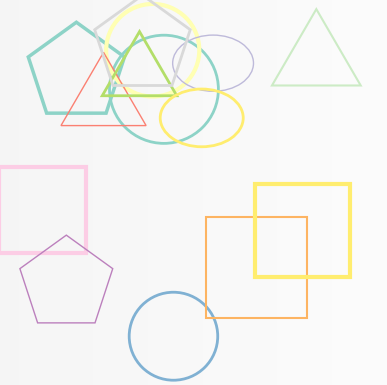[{"shape": "circle", "thickness": 2, "radius": 0.7, "center": [0.423, 0.768]}, {"shape": "pentagon", "thickness": 2.5, "radius": 0.65, "center": [0.197, 0.812]}, {"shape": "circle", "thickness": 3, "radius": 0.6, "center": [0.394, 0.87]}, {"shape": "oval", "thickness": 1, "radius": 0.52, "center": [0.55, 0.836]}, {"shape": "triangle", "thickness": 1, "radius": 0.63, "center": [0.267, 0.737]}, {"shape": "circle", "thickness": 2, "radius": 0.57, "center": [0.448, 0.127]}, {"shape": "square", "thickness": 1.5, "radius": 0.65, "center": [0.662, 0.306]}, {"shape": "triangle", "thickness": 2, "radius": 0.56, "center": [0.36, 0.807]}, {"shape": "square", "thickness": 3, "radius": 0.56, "center": [0.11, 0.455]}, {"shape": "pentagon", "thickness": 2, "radius": 0.65, "center": [0.368, 0.883]}, {"shape": "pentagon", "thickness": 1, "radius": 0.63, "center": [0.171, 0.263]}, {"shape": "triangle", "thickness": 1.5, "radius": 0.66, "center": [0.816, 0.844]}, {"shape": "oval", "thickness": 2, "radius": 0.54, "center": [0.521, 0.694]}, {"shape": "square", "thickness": 3, "radius": 0.61, "center": [0.78, 0.401]}]